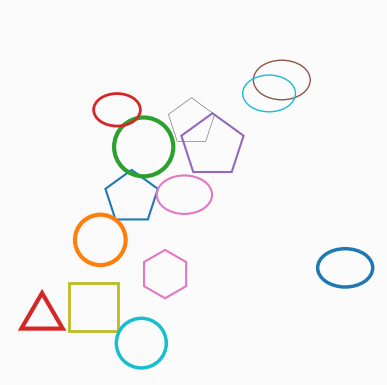[{"shape": "pentagon", "thickness": 1.5, "radius": 0.36, "center": [0.34, 0.488]}, {"shape": "oval", "thickness": 2.5, "radius": 0.36, "center": [0.891, 0.304]}, {"shape": "circle", "thickness": 3, "radius": 0.33, "center": [0.259, 0.377]}, {"shape": "circle", "thickness": 3, "radius": 0.38, "center": [0.371, 0.618]}, {"shape": "triangle", "thickness": 3, "radius": 0.31, "center": [0.109, 0.177]}, {"shape": "oval", "thickness": 2, "radius": 0.3, "center": [0.302, 0.715]}, {"shape": "pentagon", "thickness": 1.5, "radius": 0.42, "center": [0.548, 0.621]}, {"shape": "oval", "thickness": 1, "radius": 0.37, "center": [0.727, 0.792]}, {"shape": "hexagon", "thickness": 1.5, "radius": 0.31, "center": [0.426, 0.288]}, {"shape": "oval", "thickness": 1.5, "radius": 0.36, "center": [0.476, 0.494]}, {"shape": "pentagon", "thickness": 0.5, "radius": 0.31, "center": [0.494, 0.683]}, {"shape": "square", "thickness": 2, "radius": 0.32, "center": [0.242, 0.203]}, {"shape": "oval", "thickness": 1, "radius": 0.34, "center": [0.694, 0.757]}, {"shape": "circle", "thickness": 2.5, "radius": 0.32, "center": [0.365, 0.109]}]